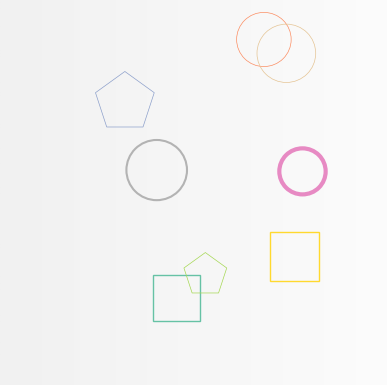[{"shape": "square", "thickness": 1, "radius": 0.3, "center": [0.455, 0.226]}, {"shape": "circle", "thickness": 0.5, "radius": 0.35, "center": [0.681, 0.897]}, {"shape": "pentagon", "thickness": 0.5, "radius": 0.4, "center": [0.322, 0.735]}, {"shape": "circle", "thickness": 3, "radius": 0.3, "center": [0.781, 0.555]}, {"shape": "pentagon", "thickness": 0.5, "radius": 0.29, "center": [0.53, 0.286]}, {"shape": "square", "thickness": 1, "radius": 0.32, "center": [0.76, 0.334]}, {"shape": "circle", "thickness": 0.5, "radius": 0.38, "center": [0.739, 0.862]}, {"shape": "circle", "thickness": 1.5, "radius": 0.39, "center": [0.404, 0.558]}]